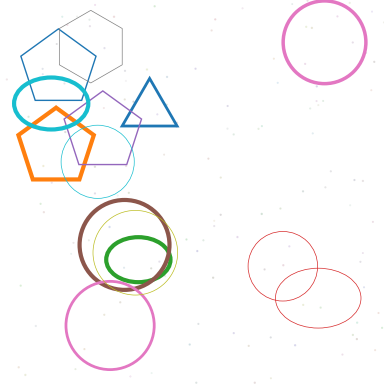[{"shape": "triangle", "thickness": 2, "radius": 0.41, "center": [0.389, 0.714]}, {"shape": "pentagon", "thickness": 1, "radius": 0.51, "center": [0.152, 0.822]}, {"shape": "pentagon", "thickness": 3, "radius": 0.52, "center": [0.146, 0.617]}, {"shape": "oval", "thickness": 3, "radius": 0.42, "center": [0.359, 0.326]}, {"shape": "circle", "thickness": 0.5, "radius": 0.45, "center": [0.735, 0.308]}, {"shape": "oval", "thickness": 0.5, "radius": 0.56, "center": [0.827, 0.226]}, {"shape": "pentagon", "thickness": 1, "radius": 0.53, "center": [0.267, 0.658]}, {"shape": "circle", "thickness": 3, "radius": 0.58, "center": [0.323, 0.364]}, {"shape": "circle", "thickness": 2, "radius": 0.57, "center": [0.286, 0.155]}, {"shape": "circle", "thickness": 2.5, "radius": 0.54, "center": [0.843, 0.89]}, {"shape": "hexagon", "thickness": 0.5, "radius": 0.47, "center": [0.236, 0.879]}, {"shape": "circle", "thickness": 0.5, "radius": 0.55, "center": [0.351, 0.344]}, {"shape": "oval", "thickness": 3, "radius": 0.48, "center": [0.133, 0.731]}, {"shape": "circle", "thickness": 0.5, "radius": 0.48, "center": [0.254, 0.58]}]